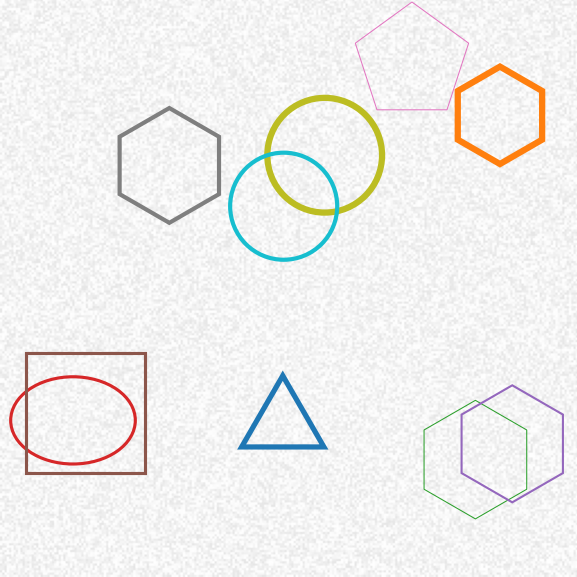[{"shape": "triangle", "thickness": 2.5, "radius": 0.41, "center": [0.49, 0.266]}, {"shape": "hexagon", "thickness": 3, "radius": 0.42, "center": [0.866, 0.799]}, {"shape": "hexagon", "thickness": 0.5, "radius": 0.51, "center": [0.823, 0.203]}, {"shape": "oval", "thickness": 1.5, "radius": 0.54, "center": [0.126, 0.271]}, {"shape": "hexagon", "thickness": 1, "radius": 0.51, "center": [0.887, 0.231]}, {"shape": "square", "thickness": 1.5, "radius": 0.52, "center": [0.148, 0.284]}, {"shape": "pentagon", "thickness": 0.5, "radius": 0.52, "center": [0.713, 0.892]}, {"shape": "hexagon", "thickness": 2, "radius": 0.5, "center": [0.293, 0.713]}, {"shape": "circle", "thickness": 3, "radius": 0.5, "center": [0.562, 0.73]}, {"shape": "circle", "thickness": 2, "radius": 0.46, "center": [0.491, 0.642]}]